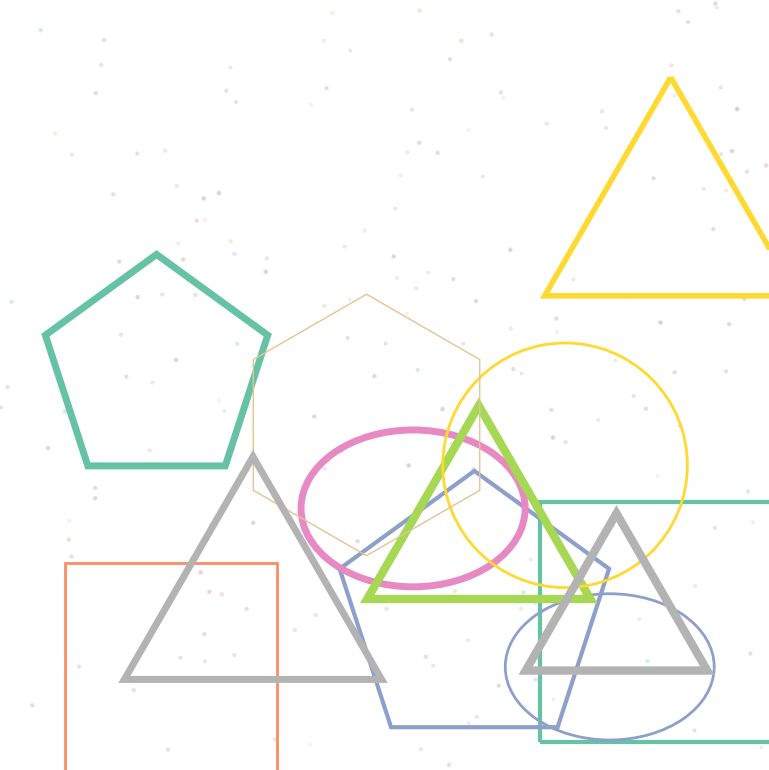[{"shape": "pentagon", "thickness": 2.5, "radius": 0.76, "center": [0.203, 0.518]}, {"shape": "square", "thickness": 1.5, "radius": 0.78, "center": [0.857, 0.192]}, {"shape": "square", "thickness": 1, "radius": 0.69, "center": [0.222, 0.131]}, {"shape": "oval", "thickness": 1, "radius": 0.68, "center": [0.792, 0.134]}, {"shape": "pentagon", "thickness": 1.5, "radius": 0.92, "center": [0.616, 0.204]}, {"shape": "oval", "thickness": 2.5, "radius": 0.73, "center": [0.536, 0.34]}, {"shape": "triangle", "thickness": 3, "radius": 0.84, "center": [0.622, 0.306]}, {"shape": "circle", "thickness": 1, "radius": 0.79, "center": [0.734, 0.396]}, {"shape": "triangle", "thickness": 2, "radius": 0.95, "center": [0.871, 0.71]}, {"shape": "hexagon", "thickness": 0.5, "radius": 0.85, "center": [0.476, 0.448]}, {"shape": "triangle", "thickness": 3, "radius": 0.68, "center": [0.801, 0.197]}, {"shape": "triangle", "thickness": 2.5, "radius": 0.96, "center": [0.329, 0.214]}]